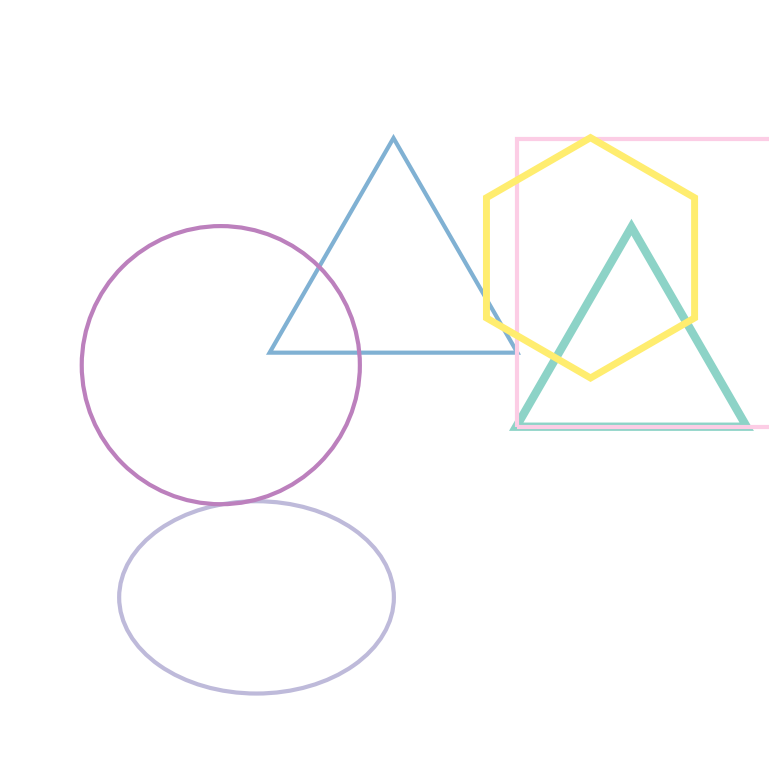[{"shape": "triangle", "thickness": 3, "radius": 0.86, "center": [0.82, 0.532]}, {"shape": "oval", "thickness": 1.5, "radius": 0.89, "center": [0.333, 0.224]}, {"shape": "triangle", "thickness": 1.5, "radius": 0.93, "center": [0.511, 0.635]}, {"shape": "square", "thickness": 1.5, "radius": 0.94, "center": [0.858, 0.632]}, {"shape": "circle", "thickness": 1.5, "radius": 0.9, "center": [0.287, 0.526]}, {"shape": "hexagon", "thickness": 2.5, "radius": 0.78, "center": [0.767, 0.665]}]